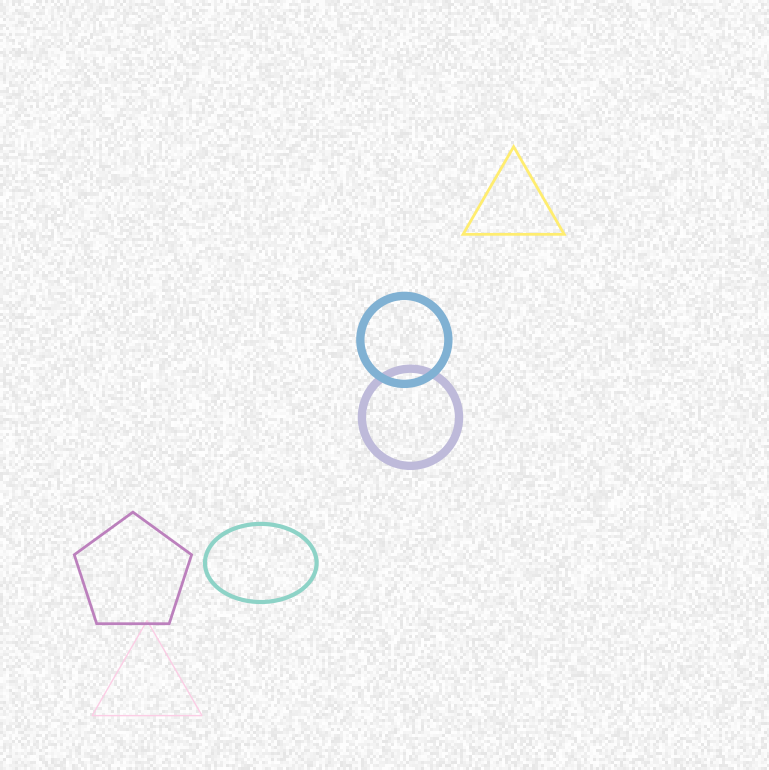[{"shape": "oval", "thickness": 1.5, "radius": 0.36, "center": [0.339, 0.269]}, {"shape": "circle", "thickness": 3, "radius": 0.32, "center": [0.533, 0.458]}, {"shape": "circle", "thickness": 3, "radius": 0.29, "center": [0.525, 0.559]}, {"shape": "triangle", "thickness": 0.5, "radius": 0.41, "center": [0.191, 0.112]}, {"shape": "pentagon", "thickness": 1, "radius": 0.4, "center": [0.173, 0.255]}, {"shape": "triangle", "thickness": 1, "radius": 0.38, "center": [0.667, 0.734]}]